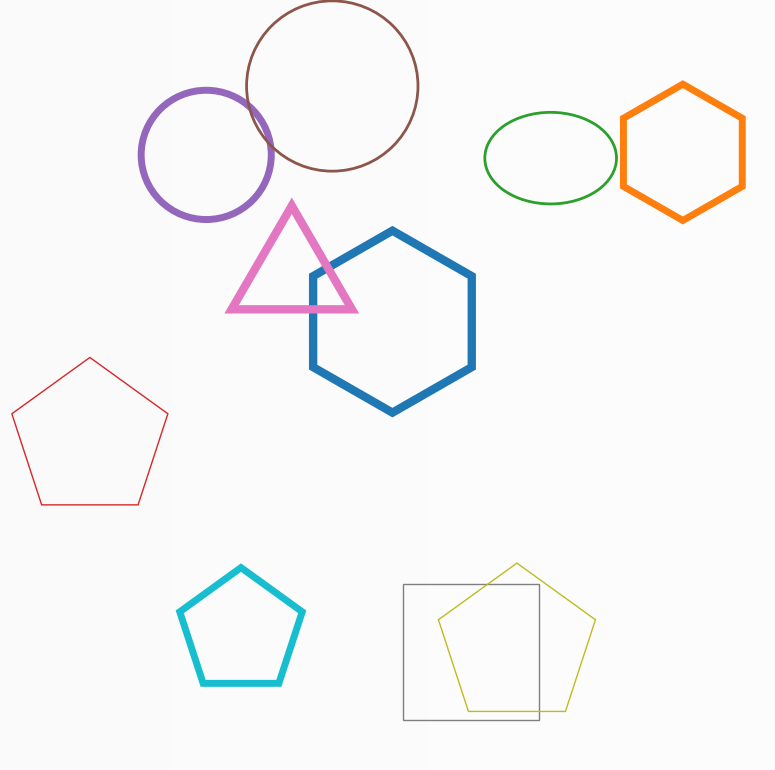[{"shape": "hexagon", "thickness": 3, "radius": 0.59, "center": [0.506, 0.582]}, {"shape": "hexagon", "thickness": 2.5, "radius": 0.44, "center": [0.881, 0.802]}, {"shape": "oval", "thickness": 1, "radius": 0.42, "center": [0.711, 0.795]}, {"shape": "pentagon", "thickness": 0.5, "radius": 0.53, "center": [0.116, 0.43]}, {"shape": "circle", "thickness": 2.5, "radius": 0.42, "center": [0.266, 0.799]}, {"shape": "circle", "thickness": 1, "radius": 0.55, "center": [0.429, 0.888]}, {"shape": "triangle", "thickness": 3, "radius": 0.45, "center": [0.376, 0.643]}, {"shape": "square", "thickness": 0.5, "radius": 0.44, "center": [0.608, 0.153]}, {"shape": "pentagon", "thickness": 0.5, "radius": 0.53, "center": [0.667, 0.162]}, {"shape": "pentagon", "thickness": 2.5, "radius": 0.42, "center": [0.311, 0.18]}]